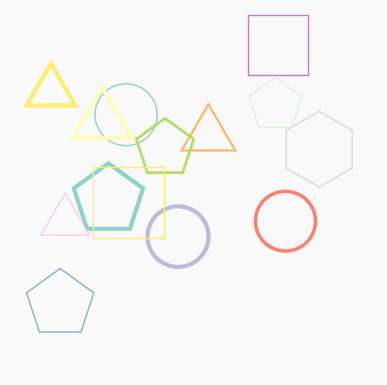[{"shape": "pentagon", "thickness": 3, "radius": 0.47, "center": [0.28, 0.482]}, {"shape": "circle", "thickness": 1, "radius": 0.4, "center": [0.325, 0.702]}, {"shape": "triangle", "thickness": 2.5, "radius": 0.44, "center": [0.264, 0.685]}, {"shape": "circle", "thickness": 3, "radius": 0.39, "center": [0.459, 0.385]}, {"shape": "circle", "thickness": 2.5, "radius": 0.39, "center": [0.737, 0.426]}, {"shape": "pentagon", "thickness": 1, "radius": 0.46, "center": [0.155, 0.211]}, {"shape": "triangle", "thickness": 1.5, "radius": 0.4, "center": [0.538, 0.649]}, {"shape": "pentagon", "thickness": 2, "radius": 0.39, "center": [0.426, 0.615]}, {"shape": "triangle", "thickness": 1, "radius": 0.36, "center": [0.168, 0.425]}, {"shape": "hexagon", "thickness": 1, "radius": 0.49, "center": [0.824, 0.612]}, {"shape": "square", "thickness": 1, "radius": 0.39, "center": [0.718, 0.882]}, {"shape": "pentagon", "thickness": 0.5, "radius": 0.36, "center": [0.711, 0.727]}, {"shape": "triangle", "thickness": 3, "radius": 0.36, "center": [0.131, 0.762]}, {"shape": "square", "thickness": 1, "radius": 0.46, "center": [0.331, 0.474]}]